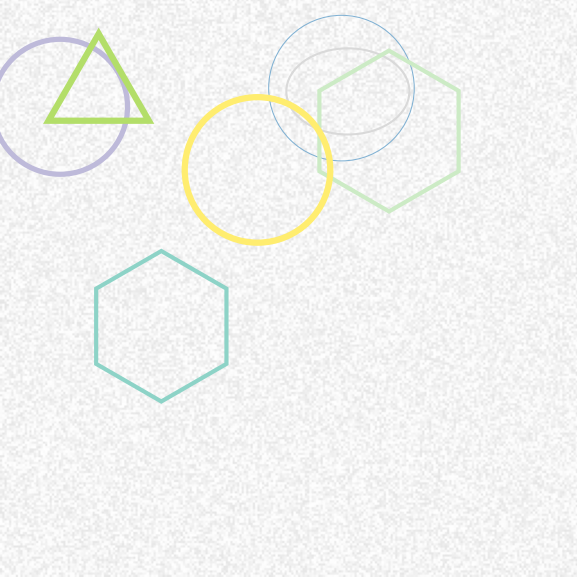[{"shape": "hexagon", "thickness": 2, "radius": 0.65, "center": [0.279, 0.434]}, {"shape": "circle", "thickness": 2.5, "radius": 0.58, "center": [0.104, 0.814]}, {"shape": "circle", "thickness": 0.5, "radius": 0.63, "center": [0.591, 0.847]}, {"shape": "triangle", "thickness": 3, "radius": 0.5, "center": [0.171, 0.84]}, {"shape": "oval", "thickness": 1, "radius": 0.53, "center": [0.602, 0.841]}, {"shape": "hexagon", "thickness": 2, "radius": 0.7, "center": [0.674, 0.772]}, {"shape": "circle", "thickness": 3, "radius": 0.63, "center": [0.446, 0.705]}]